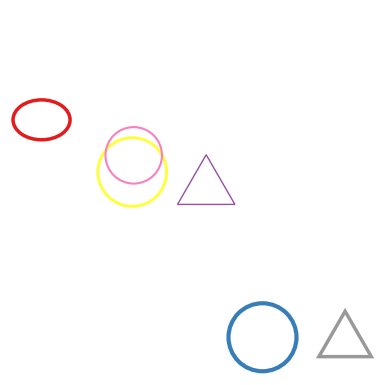[{"shape": "oval", "thickness": 2.5, "radius": 0.37, "center": [0.108, 0.689]}, {"shape": "circle", "thickness": 3, "radius": 0.44, "center": [0.682, 0.124]}, {"shape": "triangle", "thickness": 1, "radius": 0.43, "center": [0.536, 0.512]}, {"shape": "circle", "thickness": 2, "radius": 0.45, "center": [0.343, 0.553]}, {"shape": "circle", "thickness": 1.5, "radius": 0.37, "center": [0.347, 0.597]}, {"shape": "triangle", "thickness": 2.5, "radius": 0.39, "center": [0.896, 0.113]}]